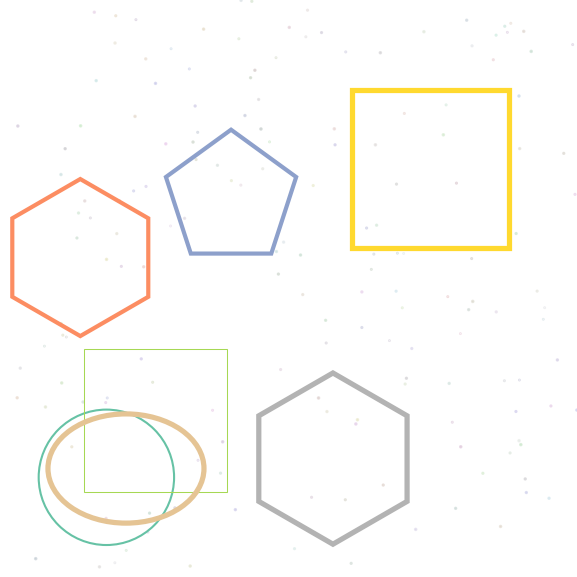[{"shape": "circle", "thickness": 1, "radius": 0.59, "center": [0.184, 0.173]}, {"shape": "hexagon", "thickness": 2, "radius": 0.68, "center": [0.139, 0.553]}, {"shape": "pentagon", "thickness": 2, "radius": 0.59, "center": [0.4, 0.656]}, {"shape": "square", "thickness": 0.5, "radius": 0.62, "center": [0.27, 0.271]}, {"shape": "square", "thickness": 2.5, "radius": 0.68, "center": [0.745, 0.706]}, {"shape": "oval", "thickness": 2.5, "radius": 0.68, "center": [0.218, 0.188]}, {"shape": "hexagon", "thickness": 2.5, "radius": 0.74, "center": [0.577, 0.205]}]